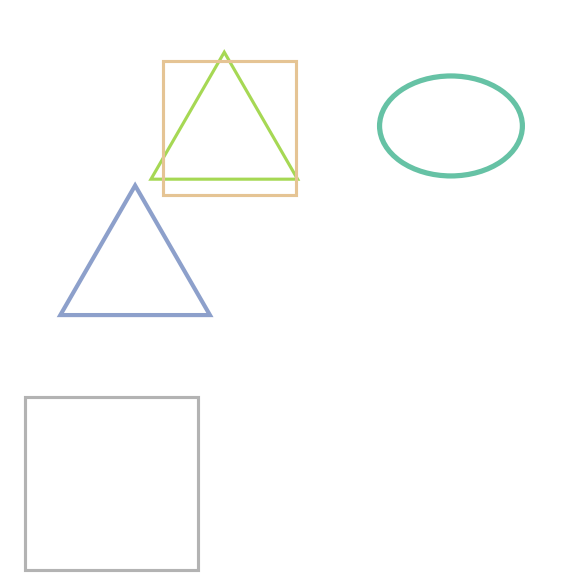[{"shape": "oval", "thickness": 2.5, "radius": 0.62, "center": [0.781, 0.781]}, {"shape": "triangle", "thickness": 2, "radius": 0.75, "center": [0.234, 0.528]}, {"shape": "triangle", "thickness": 1.5, "radius": 0.73, "center": [0.388, 0.762]}, {"shape": "square", "thickness": 1.5, "radius": 0.58, "center": [0.398, 0.777]}, {"shape": "square", "thickness": 1.5, "radius": 0.75, "center": [0.193, 0.162]}]